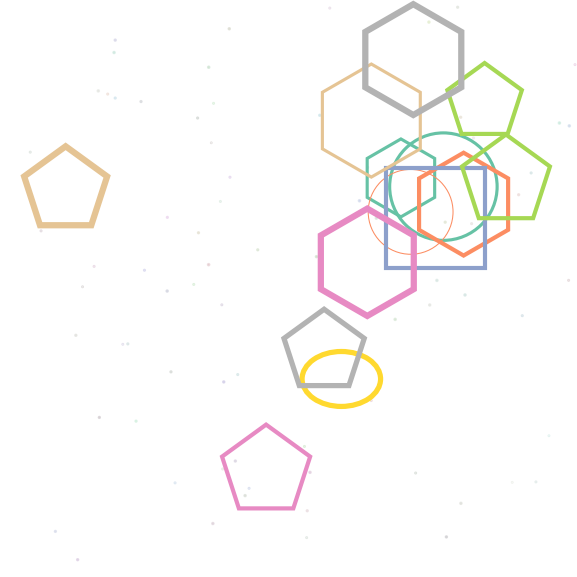[{"shape": "circle", "thickness": 1.5, "radius": 0.47, "center": [0.768, 0.676]}, {"shape": "hexagon", "thickness": 1.5, "radius": 0.34, "center": [0.694, 0.691]}, {"shape": "circle", "thickness": 0.5, "radius": 0.37, "center": [0.711, 0.632]}, {"shape": "hexagon", "thickness": 2, "radius": 0.45, "center": [0.803, 0.646]}, {"shape": "square", "thickness": 2, "radius": 0.43, "center": [0.754, 0.621]}, {"shape": "hexagon", "thickness": 3, "radius": 0.46, "center": [0.636, 0.545]}, {"shape": "pentagon", "thickness": 2, "radius": 0.4, "center": [0.461, 0.184]}, {"shape": "pentagon", "thickness": 2, "radius": 0.34, "center": [0.839, 0.822]}, {"shape": "pentagon", "thickness": 2, "radius": 0.4, "center": [0.876, 0.686]}, {"shape": "oval", "thickness": 2.5, "radius": 0.34, "center": [0.591, 0.343]}, {"shape": "pentagon", "thickness": 3, "radius": 0.38, "center": [0.114, 0.67]}, {"shape": "hexagon", "thickness": 1.5, "radius": 0.49, "center": [0.643, 0.79]}, {"shape": "hexagon", "thickness": 3, "radius": 0.48, "center": [0.716, 0.896]}, {"shape": "pentagon", "thickness": 2.5, "radius": 0.37, "center": [0.561, 0.391]}]